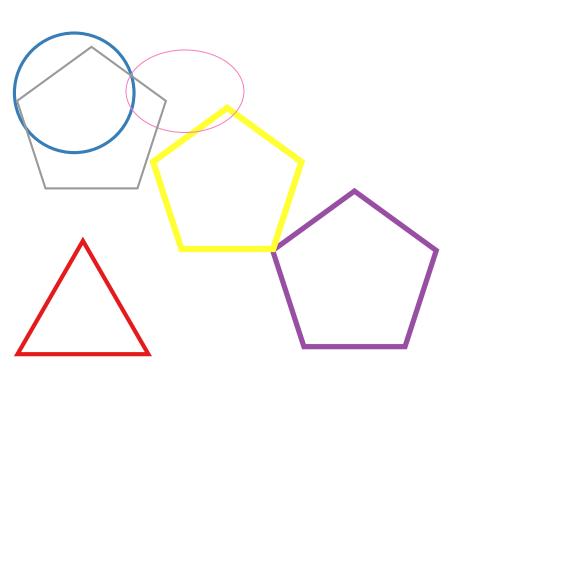[{"shape": "triangle", "thickness": 2, "radius": 0.65, "center": [0.144, 0.451]}, {"shape": "circle", "thickness": 1.5, "radius": 0.52, "center": [0.129, 0.838]}, {"shape": "pentagon", "thickness": 2.5, "radius": 0.74, "center": [0.614, 0.519]}, {"shape": "pentagon", "thickness": 3, "radius": 0.68, "center": [0.394, 0.677]}, {"shape": "oval", "thickness": 0.5, "radius": 0.51, "center": [0.32, 0.841]}, {"shape": "pentagon", "thickness": 1, "radius": 0.68, "center": [0.158, 0.783]}]